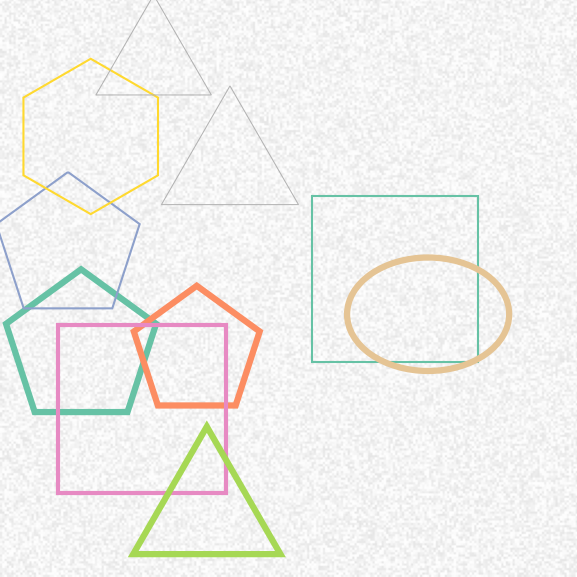[{"shape": "square", "thickness": 1, "radius": 0.72, "center": [0.684, 0.516]}, {"shape": "pentagon", "thickness": 3, "radius": 0.68, "center": [0.14, 0.396]}, {"shape": "pentagon", "thickness": 3, "radius": 0.57, "center": [0.341, 0.39]}, {"shape": "pentagon", "thickness": 1, "radius": 0.65, "center": [0.118, 0.571]}, {"shape": "square", "thickness": 2, "radius": 0.73, "center": [0.245, 0.291]}, {"shape": "triangle", "thickness": 3, "radius": 0.74, "center": [0.358, 0.113]}, {"shape": "hexagon", "thickness": 1, "radius": 0.67, "center": [0.157, 0.763]}, {"shape": "oval", "thickness": 3, "radius": 0.7, "center": [0.741, 0.455]}, {"shape": "triangle", "thickness": 0.5, "radius": 0.58, "center": [0.266, 0.892]}, {"shape": "triangle", "thickness": 0.5, "radius": 0.69, "center": [0.398, 0.713]}]